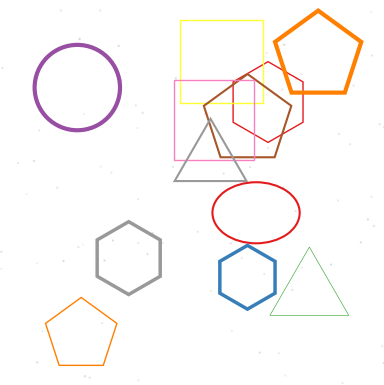[{"shape": "hexagon", "thickness": 1, "radius": 0.52, "center": [0.696, 0.735]}, {"shape": "oval", "thickness": 1.5, "radius": 0.57, "center": [0.665, 0.447]}, {"shape": "hexagon", "thickness": 2.5, "radius": 0.41, "center": [0.643, 0.28]}, {"shape": "triangle", "thickness": 0.5, "radius": 0.59, "center": [0.804, 0.24]}, {"shape": "circle", "thickness": 3, "radius": 0.55, "center": [0.201, 0.773]}, {"shape": "pentagon", "thickness": 1, "radius": 0.49, "center": [0.211, 0.13]}, {"shape": "pentagon", "thickness": 3, "radius": 0.59, "center": [0.826, 0.855]}, {"shape": "square", "thickness": 1, "radius": 0.54, "center": [0.575, 0.841]}, {"shape": "pentagon", "thickness": 1.5, "radius": 0.6, "center": [0.643, 0.688]}, {"shape": "square", "thickness": 1, "radius": 0.52, "center": [0.556, 0.688]}, {"shape": "triangle", "thickness": 1.5, "radius": 0.54, "center": [0.547, 0.584]}, {"shape": "hexagon", "thickness": 2.5, "radius": 0.47, "center": [0.334, 0.33]}]